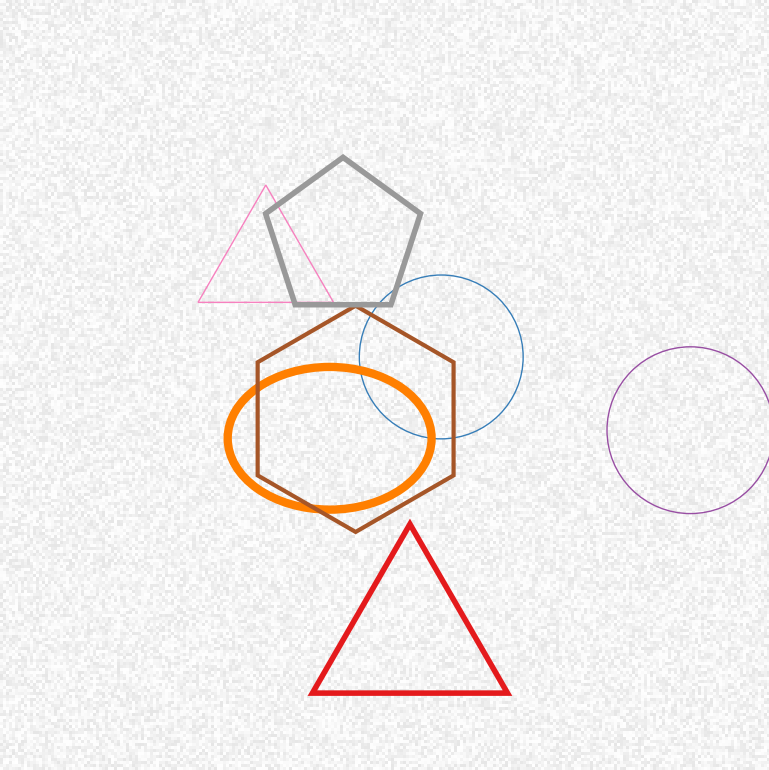[{"shape": "triangle", "thickness": 2, "radius": 0.73, "center": [0.532, 0.173]}, {"shape": "circle", "thickness": 0.5, "radius": 0.53, "center": [0.573, 0.536]}, {"shape": "circle", "thickness": 0.5, "radius": 0.54, "center": [0.897, 0.441]}, {"shape": "oval", "thickness": 3, "radius": 0.66, "center": [0.428, 0.431]}, {"shape": "hexagon", "thickness": 1.5, "radius": 0.73, "center": [0.462, 0.456]}, {"shape": "triangle", "thickness": 0.5, "radius": 0.51, "center": [0.345, 0.658]}, {"shape": "pentagon", "thickness": 2, "radius": 0.53, "center": [0.446, 0.69]}]